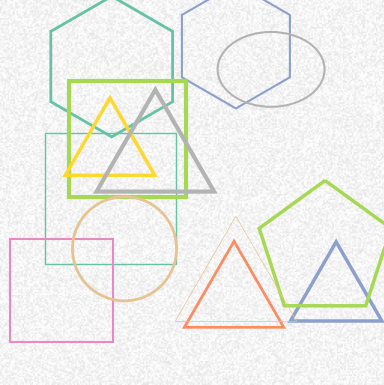[{"shape": "square", "thickness": 1, "radius": 0.85, "center": [0.287, 0.484]}, {"shape": "hexagon", "thickness": 2, "radius": 0.91, "center": [0.29, 0.827]}, {"shape": "triangle", "thickness": 2, "radius": 0.74, "center": [0.608, 0.224]}, {"shape": "triangle", "thickness": 2.5, "radius": 0.69, "center": [0.873, 0.235]}, {"shape": "hexagon", "thickness": 1.5, "radius": 0.81, "center": [0.613, 0.88]}, {"shape": "square", "thickness": 1.5, "radius": 0.67, "center": [0.16, 0.245]}, {"shape": "square", "thickness": 3, "radius": 0.76, "center": [0.331, 0.64]}, {"shape": "pentagon", "thickness": 2.5, "radius": 0.9, "center": [0.844, 0.351]}, {"shape": "triangle", "thickness": 2.5, "radius": 0.67, "center": [0.286, 0.612]}, {"shape": "triangle", "thickness": 0.5, "radius": 0.91, "center": [0.613, 0.256]}, {"shape": "circle", "thickness": 2, "radius": 0.68, "center": [0.323, 0.354]}, {"shape": "oval", "thickness": 1.5, "radius": 0.69, "center": [0.704, 0.82]}, {"shape": "triangle", "thickness": 3, "radius": 0.88, "center": [0.403, 0.591]}]